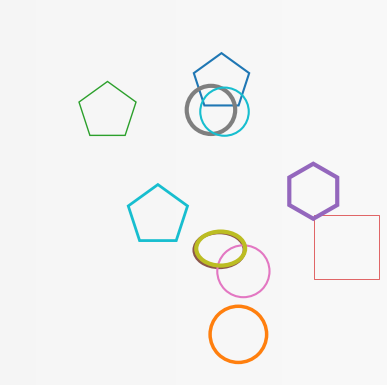[{"shape": "pentagon", "thickness": 1.5, "radius": 0.38, "center": [0.572, 0.787]}, {"shape": "circle", "thickness": 2.5, "radius": 0.36, "center": [0.615, 0.132]}, {"shape": "pentagon", "thickness": 1, "radius": 0.39, "center": [0.277, 0.711]}, {"shape": "square", "thickness": 0.5, "radius": 0.42, "center": [0.894, 0.358]}, {"shape": "hexagon", "thickness": 3, "radius": 0.36, "center": [0.808, 0.503]}, {"shape": "oval", "thickness": 2.5, "radius": 0.32, "center": [0.566, 0.351]}, {"shape": "circle", "thickness": 1.5, "radius": 0.34, "center": [0.628, 0.295]}, {"shape": "circle", "thickness": 3, "radius": 0.31, "center": [0.544, 0.715]}, {"shape": "oval", "thickness": 3, "radius": 0.32, "center": [0.569, 0.354]}, {"shape": "pentagon", "thickness": 2, "radius": 0.4, "center": [0.407, 0.44]}, {"shape": "circle", "thickness": 1.5, "radius": 0.31, "center": [0.579, 0.71]}]